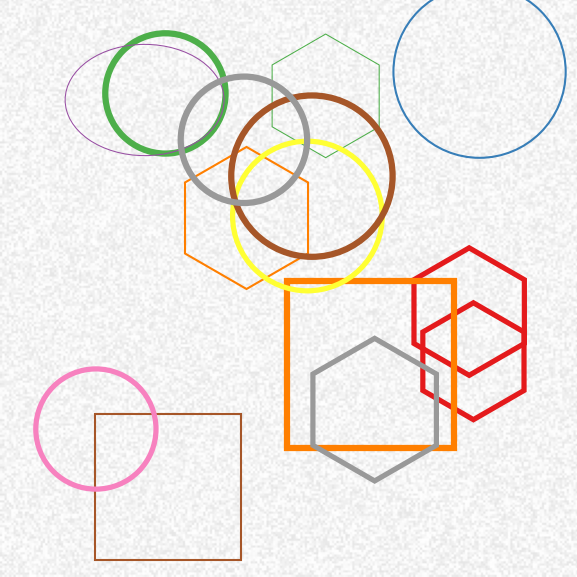[{"shape": "hexagon", "thickness": 2.5, "radius": 0.55, "center": [0.812, 0.46]}, {"shape": "hexagon", "thickness": 2.5, "radius": 0.51, "center": [0.82, 0.374]}, {"shape": "circle", "thickness": 1, "radius": 0.75, "center": [0.83, 0.875]}, {"shape": "hexagon", "thickness": 0.5, "radius": 0.54, "center": [0.564, 0.833]}, {"shape": "circle", "thickness": 3, "radius": 0.52, "center": [0.286, 0.837]}, {"shape": "oval", "thickness": 0.5, "radius": 0.69, "center": [0.25, 0.826]}, {"shape": "square", "thickness": 3, "radius": 0.73, "center": [0.641, 0.368]}, {"shape": "hexagon", "thickness": 1, "radius": 0.61, "center": [0.427, 0.622]}, {"shape": "circle", "thickness": 2.5, "radius": 0.65, "center": [0.532, 0.625]}, {"shape": "square", "thickness": 1, "radius": 0.63, "center": [0.291, 0.156]}, {"shape": "circle", "thickness": 3, "radius": 0.7, "center": [0.54, 0.694]}, {"shape": "circle", "thickness": 2.5, "radius": 0.52, "center": [0.166, 0.256]}, {"shape": "circle", "thickness": 3, "radius": 0.55, "center": [0.422, 0.757]}, {"shape": "hexagon", "thickness": 2.5, "radius": 0.62, "center": [0.649, 0.29]}]